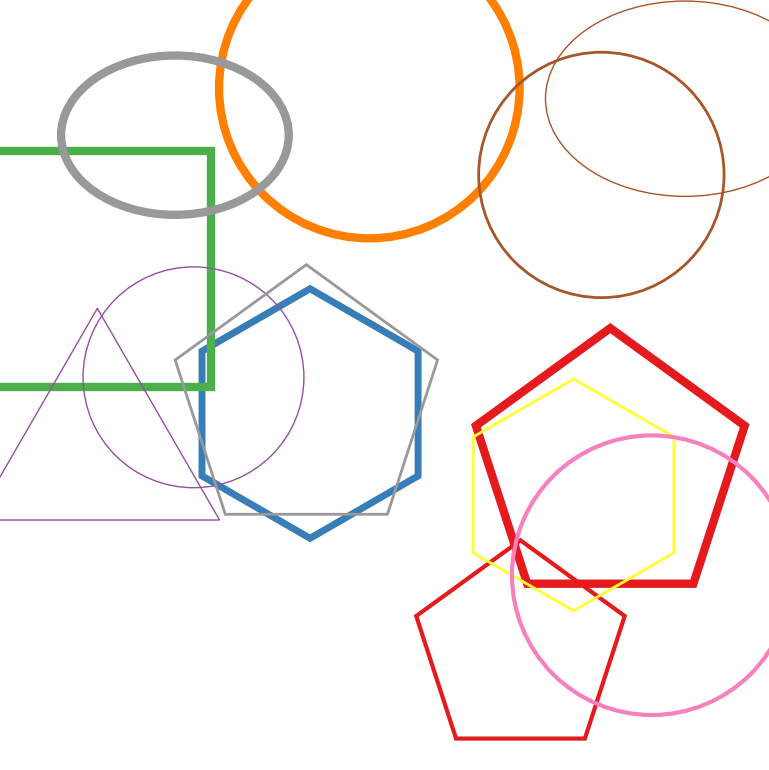[{"shape": "pentagon", "thickness": 3, "radius": 0.92, "center": [0.793, 0.39]}, {"shape": "pentagon", "thickness": 1.5, "radius": 0.71, "center": [0.676, 0.156]}, {"shape": "hexagon", "thickness": 2.5, "radius": 0.81, "center": [0.403, 0.463]}, {"shape": "square", "thickness": 3, "radius": 0.77, "center": [0.121, 0.65]}, {"shape": "triangle", "thickness": 0.5, "radius": 0.92, "center": [0.126, 0.416]}, {"shape": "circle", "thickness": 0.5, "radius": 0.72, "center": [0.251, 0.51]}, {"shape": "circle", "thickness": 3, "radius": 0.98, "center": [0.48, 0.886]}, {"shape": "hexagon", "thickness": 1, "radius": 0.75, "center": [0.745, 0.357]}, {"shape": "oval", "thickness": 0.5, "radius": 0.91, "center": [0.89, 0.872]}, {"shape": "circle", "thickness": 1, "radius": 0.8, "center": [0.781, 0.773]}, {"shape": "circle", "thickness": 1.5, "radius": 0.91, "center": [0.846, 0.253]}, {"shape": "pentagon", "thickness": 1, "radius": 0.9, "center": [0.398, 0.477]}, {"shape": "oval", "thickness": 3, "radius": 0.74, "center": [0.227, 0.824]}]